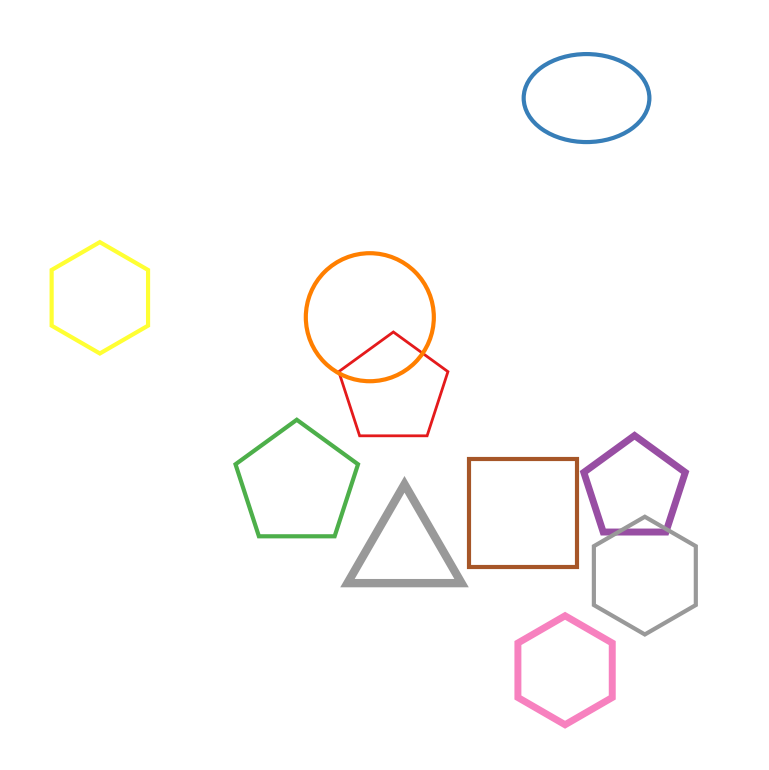[{"shape": "pentagon", "thickness": 1, "radius": 0.37, "center": [0.511, 0.494]}, {"shape": "oval", "thickness": 1.5, "radius": 0.41, "center": [0.762, 0.873]}, {"shape": "pentagon", "thickness": 1.5, "radius": 0.42, "center": [0.385, 0.371]}, {"shape": "pentagon", "thickness": 2.5, "radius": 0.35, "center": [0.824, 0.365]}, {"shape": "circle", "thickness": 1.5, "radius": 0.42, "center": [0.48, 0.588]}, {"shape": "hexagon", "thickness": 1.5, "radius": 0.36, "center": [0.13, 0.613]}, {"shape": "square", "thickness": 1.5, "radius": 0.35, "center": [0.679, 0.333]}, {"shape": "hexagon", "thickness": 2.5, "radius": 0.35, "center": [0.734, 0.13]}, {"shape": "hexagon", "thickness": 1.5, "radius": 0.38, "center": [0.837, 0.252]}, {"shape": "triangle", "thickness": 3, "radius": 0.43, "center": [0.525, 0.285]}]